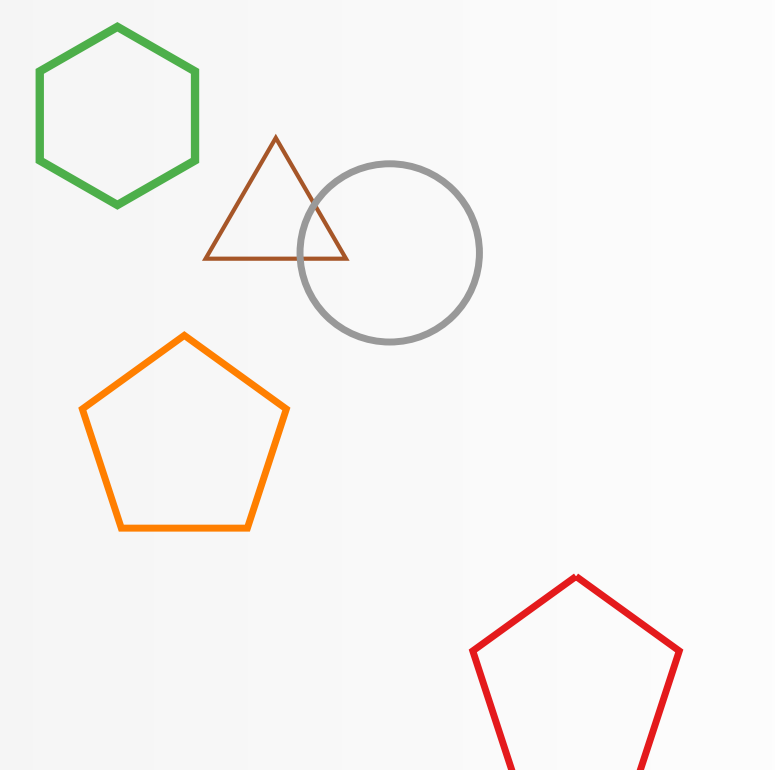[{"shape": "pentagon", "thickness": 2.5, "radius": 0.7, "center": [0.743, 0.111]}, {"shape": "hexagon", "thickness": 3, "radius": 0.58, "center": [0.151, 0.849]}, {"shape": "pentagon", "thickness": 2.5, "radius": 0.69, "center": [0.238, 0.426]}, {"shape": "triangle", "thickness": 1.5, "radius": 0.52, "center": [0.356, 0.716]}, {"shape": "circle", "thickness": 2.5, "radius": 0.58, "center": [0.503, 0.672]}]